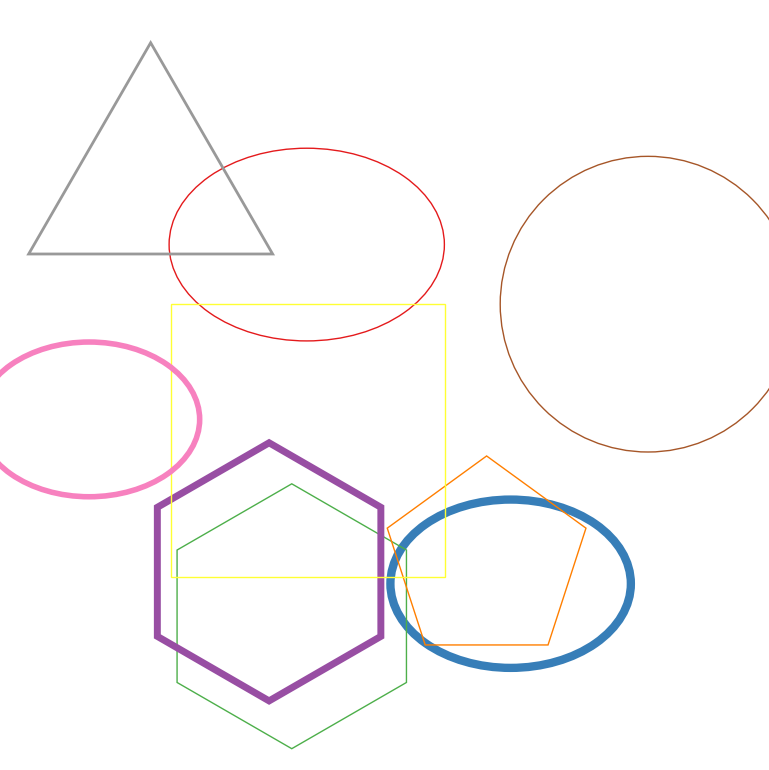[{"shape": "oval", "thickness": 0.5, "radius": 0.89, "center": [0.398, 0.682]}, {"shape": "oval", "thickness": 3, "radius": 0.78, "center": [0.663, 0.242]}, {"shape": "hexagon", "thickness": 0.5, "radius": 0.86, "center": [0.379, 0.2]}, {"shape": "hexagon", "thickness": 2.5, "radius": 0.84, "center": [0.349, 0.257]}, {"shape": "pentagon", "thickness": 0.5, "radius": 0.68, "center": [0.632, 0.272]}, {"shape": "square", "thickness": 0.5, "radius": 0.89, "center": [0.4, 0.428]}, {"shape": "circle", "thickness": 0.5, "radius": 0.96, "center": [0.842, 0.605]}, {"shape": "oval", "thickness": 2, "radius": 0.72, "center": [0.116, 0.455]}, {"shape": "triangle", "thickness": 1, "radius": 0.91, "center": [0.196, 0.762]}]